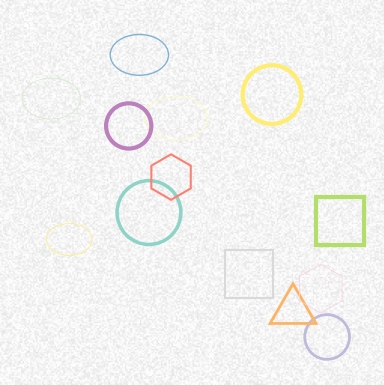[{"shape": "circle", "thickness": 2.5, "radius": 0.41, "center": [0.387, 0.448]}, {"shape": "oval", "thickness": 0.5, "radius": 0.41, "center": [0.458, 0.693]}, {"shape": "circle", "thickness": 2, "radius": 0.29, "center": [0.85, 0.125]}, {"shape": "hexagon", "thickness": 1.5, "radius": 0.3, "center": [0.444, 0.54]}, {"shape": "oval", "thickness": 1, "radius": 0.38, "center": [0.362, 0.857]}, {"shape": "triangle", "thickness": 2, "radius": 0.34, "center": [0.761, 0.194]}, {"shape": "square", "thickness": 3, "radius": 0.31, "center": [0.883, 0.426]}, {"shape": "hexagon", "thickness": 0.5, "radius": 0.32, "center": [0.833, 0.25]}, {"shape": "square", "thickness": 1.5, "radius": 0.31, "center": [0.648, 0.289]}, {"shape": "circle", "thickness": 3, "radius": 0.29, "center": [0.334, 0.673]}, {"shape": "oval", "thickness": 0.5, "radius": 0.38, "center": [0.133, 0.744]}, {"shape": "oval", "thickness": 0.5, "radius": 0.3, "center": [0.18, 0.378]}, {"shape": "circle", "thickness": 3, "radius": 0.38, "center": [0.707, 0.754]}]